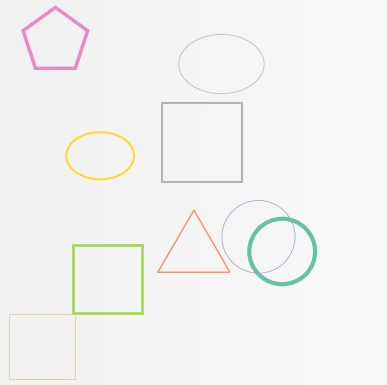[{"shape": "circle", "thickness": 3, "radius": 0.42, "center": [0.728, 0.347]}, {"shape": "triangle", "thickness": 1, "radius": 0.54, "center": [0.5, 0.347]}, {"shape": "circle", "thickness": 0.5, "radius": 0.47, "center": [0.667, 0.385]}, {"shape": "pentagon", "thickness": 2.5, "radius": 0.44, "center": [0.143, 0.893]}, {"shape": "square", "thickness": 2, "radius": 0.44, "center": [0.278, 0.276]}, {"shape": "oval", "thickness": 1.5, "radius": 0.44, "center": [0.258, 0.595]}, {"shape": "square", "thickness": 0.5, "radius": 0.43, "center": [0.108, 0.1]}, {"shape": "square", "thickness": 1.5, "radius": 0.51, "center": [0.521, 0.629]}, {"shape": "oval", "thickness": 0.5, "radius": 0.55, "center": [0.571, 0.834]}]